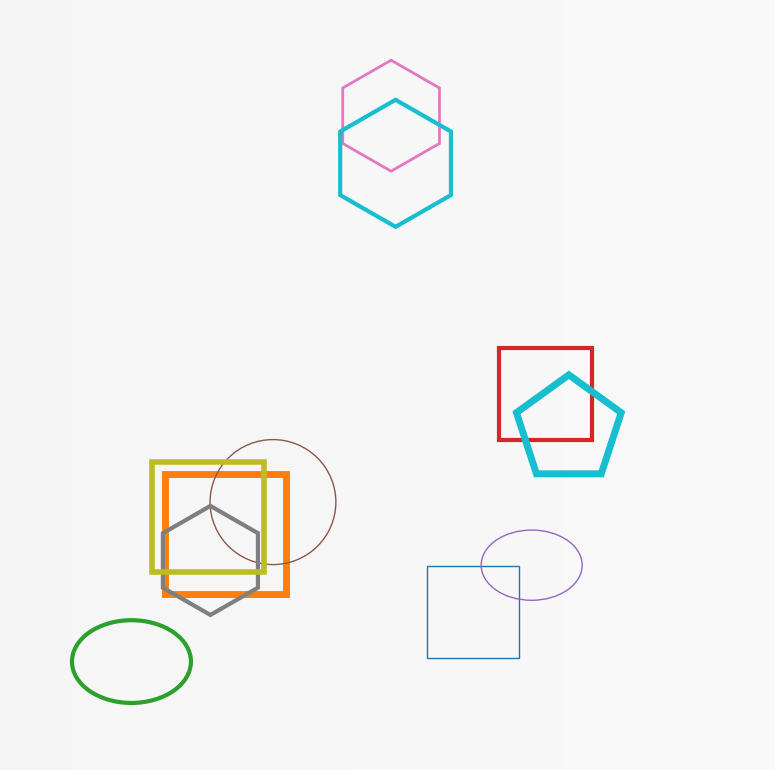[{"shape": "square", "thickness": 0.5, "radius": 0.3, "center": [0.61, 0.205]}, {"shape": "square", "thickness": 2.5, "radius": 0.39, "center": [0.291, 0.306]}, {"shape": "oval", "thickness": 1.5, "radius": 0.38, "center": [0.17, 0.141]}, {"shape": "square", "thickness": 1.5, "radius": 0.3, "center": [0.704, 0.488]}, {"shape": "oval", "thickness": 0.5, "radius": 0.33, "center": [0.686, 0.266]}, {"shape": "circle", "thickness": 0.5, "radius": 0.41, "center": [0.352, 0.348]}, {"shape": "hexagon", "thickness": 1, "radius": 0.36, "center": [0.505, 0.85]}, {"shape": "hexagon", "thickness": 1.5, "radius": 0.35, "center": [0.271, 0.272]}, {"shape": "square", "thickness": 2, "radius": 0.36, "center": [0.268, 0.329]}, {"shape": "pentagon", "thickness": 2.5, "radius": 0.36, "center": [0.734, 0.442]}, {"shape": "hexagon", "thickness": 1.5, "radius": 0.41, "center": [0.51, 0.788]}]